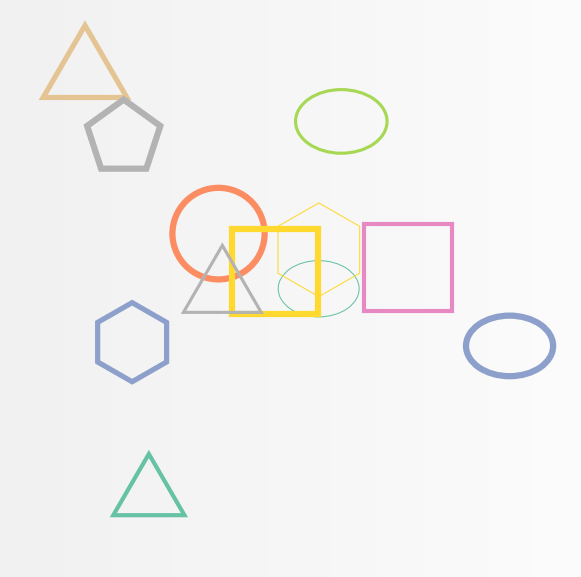[{"shape": "oval", "thickness": 0.5, "radius": 0.35, "center": [0.548, 0.499]}, {"shape": "triangle", "thickness": 2, "radius": 0.35, "center": [0.256, 0.142]}, {"shape": "circle", "thickness": 3, "radius": 0.4, "center": [0.376, 0.595]}, {"shape": "hexagon", "thickness": 2.5, "radius": 0.34, "center": [0.227, 0.407]}, {"shape": "oval", "thickness": 3, "radius": 0.37, "center": [0.877, 0.4]}, {"shape": "square", "thickness": 2, "radius": 0.38, "center": [0.702, 0.536]}, {"shape": "oval", "thickness": 1.5, "radius": 0.39, "center": [0.587, 0.789]}, {"shape": "square", "thickness": 3, "radius": 0.37, "center": [0.473, 0.529]}, {"shape": "hexagon", "thickness": 0.5, "radius": 0.41, "center": [0.548, 0.567]}, {"shape": "triangle", "thickness": 2.5, "radius": 0.42, "center": [0.146, 0.872]}, {"shape": "pentagon", "thickness": 3, "radius": 0.33, "center": [0.213, 0.761]}, {"shape": "triangle", "thickness": 1.5, "radius": 0.39, "center": [0.382, 0.497]}]